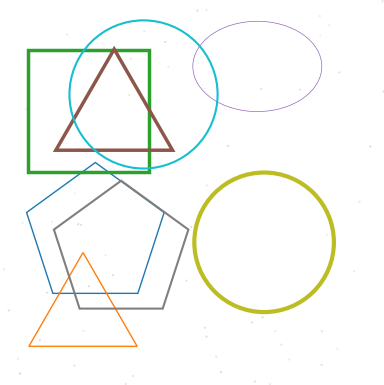[{"shape": "pentagon", "thickness": 1, "radius": 0.94, "center": [0.248, 0.39]}, {"shape": "triangle", "thickness": 1, "radius": 0.81, "center": [0.216, 0.182]}, {"shape": "square", "thickness": 2.5, "radius": 0.79, "center": [0.23, 0.712]}, {"shape": "oval", "thickness": 0.5, "radius": 0.84, "center": [0.668, 0.827]}, {"shape": "triangle", "thickness": 2.5, "radius": 0.87, "center": [0.297, 0.697]}, {"shape": "pentagon", "thickness": 1.5, "radius": 0.92, "center": [0.315, 0.347]}, {"shape": "circle", "thickness": 3, "radius": 0.91, "center": [0.686, 0.371]}, {"shape": "circle", "thickness": 1.5, "radius": 0.96, "center": [0.373, 0.755]}]